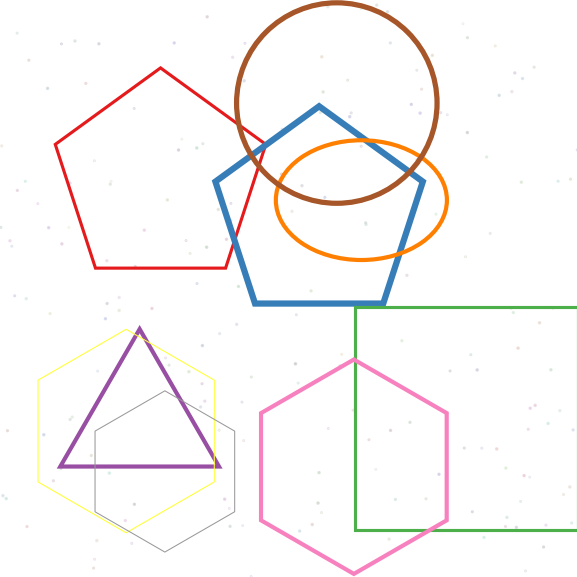[{"shape": "pentagon", "thickness": 1.5, "radius": 0.96, "center": [0.278, 0.69]}, {"shape": "pentagon", "thickness": 3, "radius": 0.94, "center": [0.553, 0.626]}, {"shape": "square", "thickness": 1.5, "radius": 0.96, "center": [0.807, 0.274]}, {"shape": "triangle", "thickness": 2, "radius": 0.79, "center": [0.242, 0.271]}, {"shape": "oval", "thickness": 2, "radius": 0.74, "center": [0.626, 0.653]}, {"shape": "hexagon", "thickness": 0.5, "radius": 0.88, "center": [0.218, 0.253]}, {"shape": "circle", "thickness": 2.5, "radius": 0.87, "center": [0.583, 0.821]}, {"shape": "hexagon", "thickness": 2, "radius": 0.93, "center": [0.613, 0.191]}, {"shape": "hexagon", "thickness": 0.5, "radius": 0.7, "center": [0.285, 0.183]}]